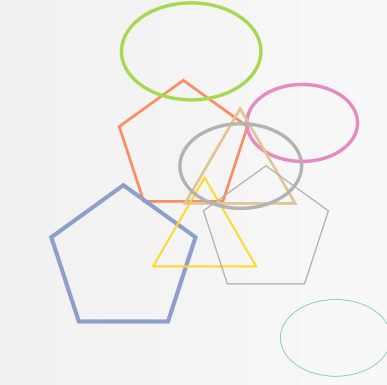[{"shape": "oval", "thickness": 0.5, "radius": 0.71, "center": [0.866, 0.122]}, {"shape": "pentagon", "thickness": 2, "radius": 0.87, "center": [0.473, 0.618]}, {"shape": "pentagon", "thickness": 3, "radius": 0.98, "center": [0.318, 0.323]}, {"shape": "oval", "thickness": 2.5, "radius": 0.71, "center": [0.78, 0.681]}, {"shape": "oval", "thickness": 2.5, "radius": 0.9, "center": [0.493, 0.867]}, {"shape": "triangle", "thickness": 1.5, "radius": 0.77, "center": [0.528, 0.385]}, {"shape": "triangle", "thickness": 2, "radius": 0.82, "center": [0.62, 0.554]}, {"shape": "pentagon", "thickness": 1, "radius": 0.85, "center": [0.686, 0.4]}, {"shape": "oval", "thickness": 2.5, "radius": 0.79, "center": [0.621, 0.569]}]